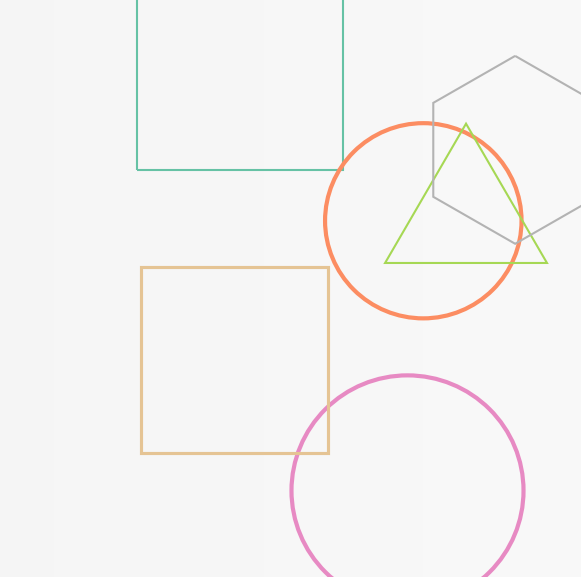[{"shape": "square", "thickness": 1, "radius": 0.88, "center": [0.412, 0.882]}, {"shape": "circle", "thickness": 2, "radius": 0.85, "center": [0.728, 0.617]}, {"shape": "circle", "thickness": 2, "radius": 1.0, "center": [0.701, 0.15]}, {"shape": "triangle", "thickness": 1, "radius": 0.8, "center": [0.802, 0.624]}, {"shape": "square", "thickness": 1.5, "radius": 0.81, "center": [0.404, 0.376]}, {"shape": "hexagon", "thickness": 1, "radius": 0.81, "center": [0.886, 0.74]}]